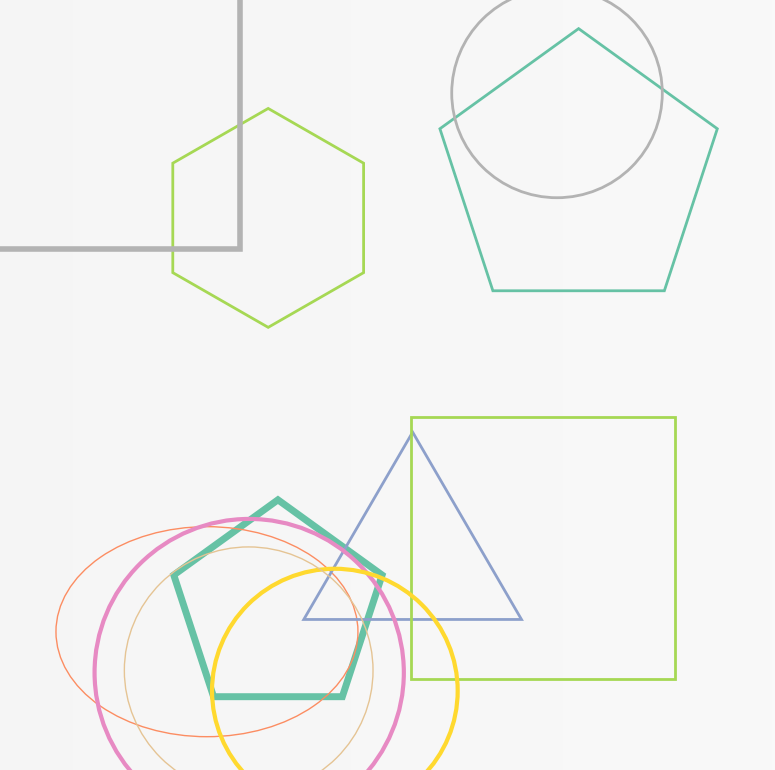[{"shape": "pentagon", "thickness": 1, "radius": 0.94, "center": [0.747, 0.775]}, {"shape": "pentagon", "thickness": 2.5, "radius": 0.71, "center": [0.359, 0.21]}, {"shape": "oval", "thickness": 0.5, "radius": 0.97, "center": [0.267, 0.18]}, {"shape": "triangle", "thickness": 1, "radius": 0.81, "center": [0.532, 0.277]}, {"shape": "circle", "thickness": 1.5, "radius": 1.0, "center": [0.322, 0.127]}, {"shape": "square", "thickness": 1, "radius": 0.85, "center": [0.701, 0.288]}, {"shape": "hexagon", "thickness": 1, "radius": 0.71, "center": [0.346, 0.717]}, {"shape": "circle", "thickness": 1.5, "radius": 0.79, "center": [0.432, 0.103]}, {"shape": "circle", "thickness": 0.5, "radius": 0.8, "center": [0.321, 0.129]}, {"shape": "circle", "thickness": 1, "radius": 0.68, "center": [0.719, 0.879]}, {"shape": "square", "thickness": 2, "radius": 0.95, "center": [0.119, 0.866]}]